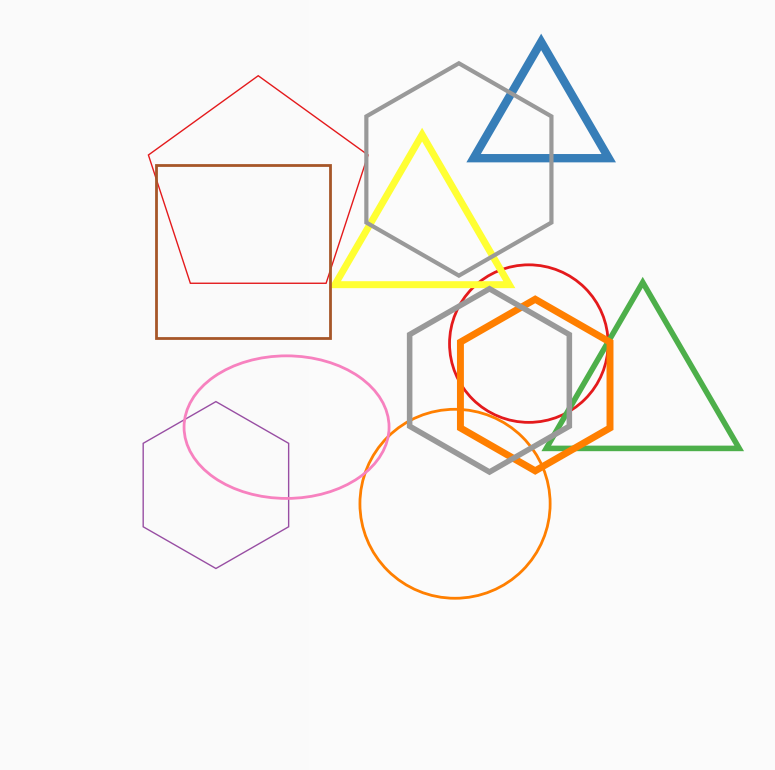[{"shape": "pentagon", "thickness": 0.5, "radius": 0.74, "center": [0.333, 0.753]}, {"shape": "circle", "thickness": 1, "radius": 0.51, "center": [0.682, 0.554]}, {"shape": "triangle", "thickness": 3, "radius": 0.5, "center": [0.698, 0.845]}, {"shape": "triangle", "thickness": 2, "radius": 0.72, "center": [0.829, 0.49]}, {"shape": "hexagon", "thickness": 0.5, "radius": 0.54, "center": [0.279, 0.37]}, {"shape": "hexagon", "thickness": 2.5, "radius": 0.56, "center": [0.691, 0.5]}, {"shape": "circle", "thickness": 1, "radius": 0.61, "center": [0.587, 0.346]}, {"shape": "triangle", "thickness": 2.5, "radius": 0.65, "center": [0.545, 0.695]}, {"shape": "square", "thickness": 1, "radius": 0.56, "center": [0.314, 0.673]}, {"shape": "oval", "thickness": 1, "radius": 0.66, "center": [0.37, 0.445]}, {"shape": "hexagon", "thickness": 1.5, "radius": 0.69, "center": [0.592, 0.78]}, {"shape": "hexagon", "thickness": 2, "radius": 0.59, "center": [0.632, 0.506]}]